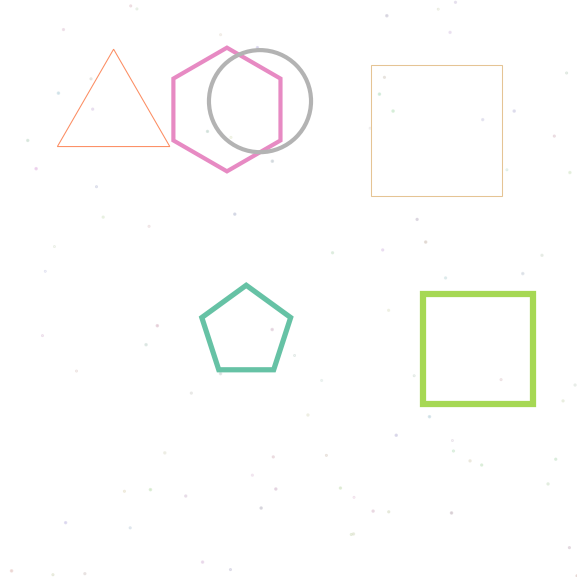[{"shape": "pentagon", "thickness": 2.5, "radius": 0.4, "center": [0.426, 0.424]}, {"shape": "triangle", "thickness": 0.5, "radius": 0.56, "center": [0.197, 0.802]}, {"shape": "hexagon", "thickness": 2, "radius": 0.54, "center": [0.393, 0.81]}, {"shape": "square", "thickness": 3, "radius": 0.48, "center": [0.827, 0.395]}, {"shape": "square", "thickness": 0.5, "radius": 0.57, "center": [0.755, 0.773]}, {"shape": "circle", "thickness": 2, "radius": 0.44, "center": [0.45, 0.824]}]